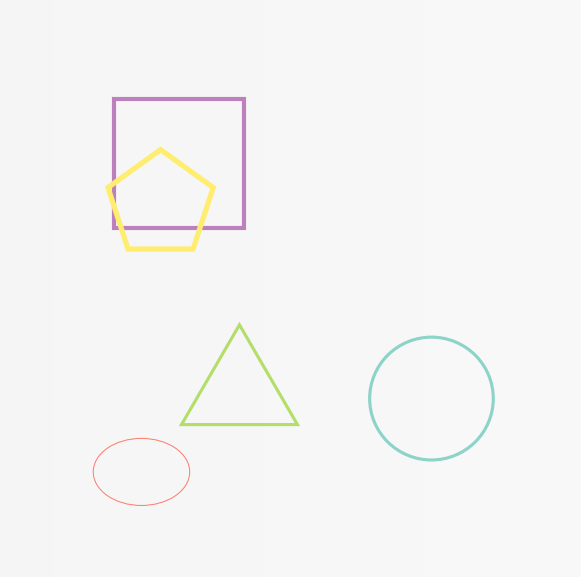[{"shape": "circle", "thickness": 1.5, "radius": 0.53, "center": [0.742, 0.309]}, {"shape": "oval", "thickness": 0.5, "radius": 0.41, "center": [0.243, 0.182]}, {"shape": "triangle", "thickness": 1.5, "radius": 0.58, "center": [0.412, 0.322]}, {"shape": "square", "thickness": 2, "radius": 0.56, "center": [0.308, 0.716]}, {"shape": "pentagon", "thickness": 2.5, "radius": 0.48, "center": [0.276, 0.645]}]